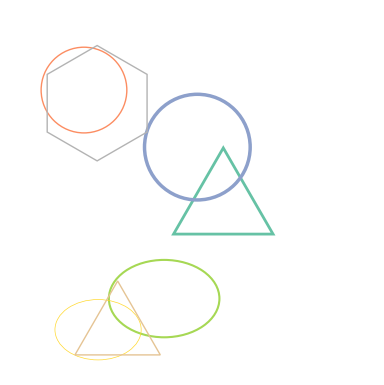[{"shape": "triangle", "thickness": 2, "radius": 0.75, "center": [0.58, 0.467]}, {"shape": "circle", "thickness": 1, "radius": 0.56, "center": [0.218, 0.766]}, {"shape": "circle", "thickness": 2.5, "radius": 0.69, "center": [0.513, 0.618]}, {"shape": "oval", "thickness": 1.5, "radius": 0.72, "center": [0.426, 0.224]}, {"shape": "oval", "thickness": 0.5, "radius": 0.56, "center": [0.255, 0.144]}, {"shape": "triangle", "thickness": 1, "radius": 0.64, "center": [0.306, 0.142]}, {"shape": "hexagon", "thickness": 1, "radius": 0.75, "center": [0.252, 0.732]}]